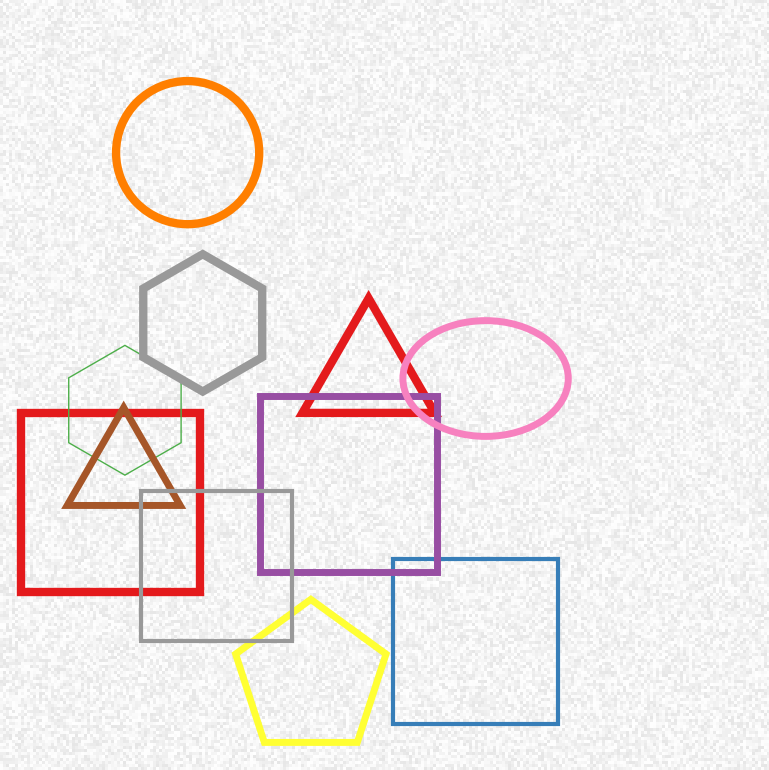[{"shape": "triangle", "thickness": 3, "radius": 0.5, "center": [0.479, 0.513]}, {"shape": "square", "thickness": 3, "radius": 0.58, "center": [0.143, 0.348]}, {"shape": "square", "thickness": 1.5, "radius": 0.54, "center": [0.618, 0.167]}, {"shape": "hexagon", "thickness": 0.5, "radius": 0.42, "center": [0.162, 0.467]}, {"shape": "square", "thickness": 2.5, "radius": 0.57, "center": [0.453, 0.371]}, {"shape": "circle", "thickness": 3, "radius": 0.46, "center": [0.244, 0.802]}, {"shape": "pentagon", "thickness": 2.5, "radius": 0.51, "center": [0.404, 0.119]}, {"shape": "triangle", "thickness": 2.5, "radius": 0.42, "center": [0.161, 0.386]}, {"shape": "oval", "thickness": 2.5, "radius": 0.54, "center": [0.631, 0.508]}, {"shape": "hexagon", "thickness": 3, "radius": 0.45, "center": [0.263, 0.581]}, {"shape": "square", "thickness": 1.5, "radius": 0.49, "center": [0.281, 0.265]}]